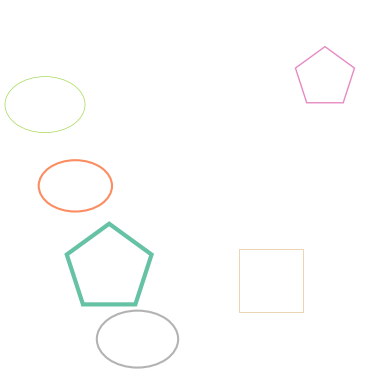[{"shape": "pentagon", "thickness": 3, "radius": 0.58, "center": [0.284, 0.303]}, {"shape": "oval", "thickness": 1.5, "radius": 0.48, "center": [0.196, 0.517]}, {"shape": "pentagon", "thickness": 1, "radius": 0.4, "center": [0.844, 0.798]}, {"shape": "oval", "thickness": 0.5, "radius": 0.52, "center": [0.117, 0.728]}, {"shape": "square", "thickness": 0.5, "radius": 0.41, "center": [0.704, 0.271]}, {"shape": "oval", "thickness": 1.5, "radius": 0.53, "center": [0.357, 0.119]}]